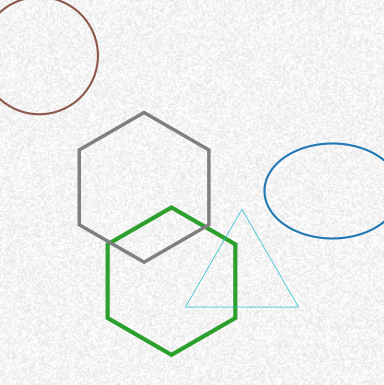[{"shape": "oval", "thickness": 1.5, "radius": 0.88, "center": [0.863, 0.504]}, {"shape": "hexagon", "thickness": 3, "radius": 0.96, "center": [0.445, 0.27]}, {"shape": "circle", "thickness": 1.5, "radius": 0.76, "center": [0.102, 0.855]}, {"shape": "hexagon", "thickness": 2.5, "radius": 0.97, "center": [0.374, 0.513]}, {"shape": "triangle", "thickness": 0.5, "radius": 0.85, "center": [0.629, 0.287]}]